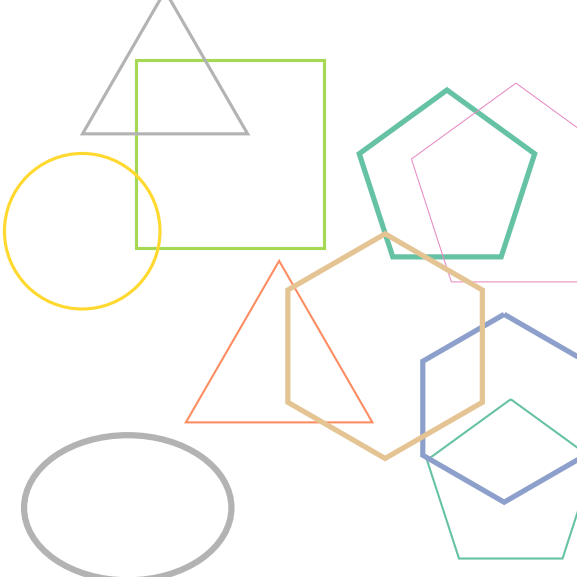[{"shape": "pentagon", "thickness": 2.5, "radius": 0.8, "center": [0.774, 0.684]}, {"shape": "pentagon", "thickness": 1, "radius": 0.76, "center": [0.884, 0.155]}, {"shape": "triangle", "thickness": 1, "radius": 0.93, "center": [0.483, 0.361]}, {"shape": "hexagon", "thickness": 2.5, "radius": 0.81, "center": [0.873, 0.292]}, {"shape": "pentagon", "thickness": 0.5, "radius": 0.95, "center": [0.893, 0.665]}, {"shape": "square", "thickness": 1.5, "radius": 0.81, "center": [0.398, 0.732]}, {"shape": "circle", "thickness": 1.5, "radius": 0.67, "center": [0.142, 0.599]}, {"shape": "hexagon", "thickness": 2.5, "radius": 0.97, "center": [0.667, 0.4]}, {"shape": "triangle", "thickness": 1.5, "radius": 0.82, "center": [0.286, 0.85]}, {"shape": "oval", "thickness": 3, "radius": 0.9, "center": [0.221, 0.12]}]